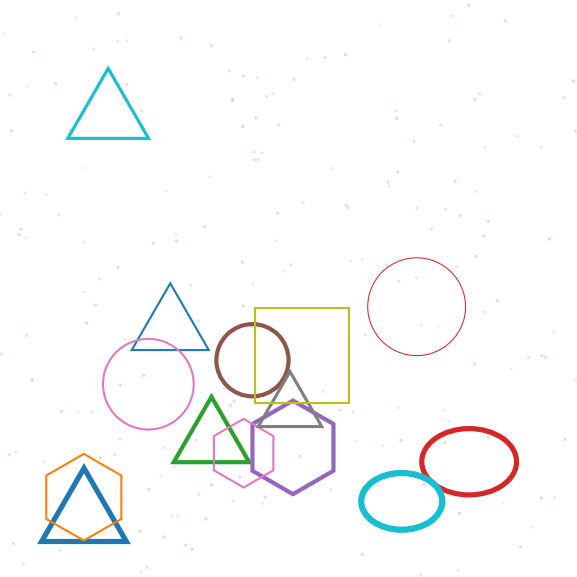[{"shape": "triangle", "thickness": 1, "radius": 0.39, "center": [0.295, 0.431]}, {"shape": "triangle", "thickness": 2.5, "radius": 0.42, "center": [0.145, 0.104]}, {"shape": "hexagon", "thickness": 1, "radius": 0.38, "center": [0.145, 0.138]}, {"shape": "triangle", "thickness": 2, "radius": 0.38, "center": [0.366, 0.237]}, {"shape": "circle", "thickness": 0.5, "radius": 0.42, "center": [0.721, 0.468]}, {"shape": "oval", "thickness": 2.5, "radius": 0.41, "center": [0.812, 0.2]}, {"shape": "hexagon", "thickness": 2, "radius": 0.4, "center": [0.507, 0.224]}, {"shape": "circle", "thickness": 2, "radius": 0.31, "center": [0.437, 0.375]}, {"shape": "circle", "thickness": 1, "radius": 0.39, "center": [0.257, 0.334]}, {"shape": "hexagon", "thickness": 1, "radius": 0.3, "center": [0.422, 0.214]}, {"shape": "triangle", "thickness": 1.5, "radius": 0.32, "center": [0.502, 0.292]}, {"shape": "square", "thickness": 1, "radius": 0.41, "center": [0.522, 0.384]}, {"shape": "triangle", "thickness": 1.5, "radius": 0.4, "center": [0.187, 0.8]}, {"shape": "oval", "thickness": 3, "radius": 0.35, "center": [0.696, 0.131]}]